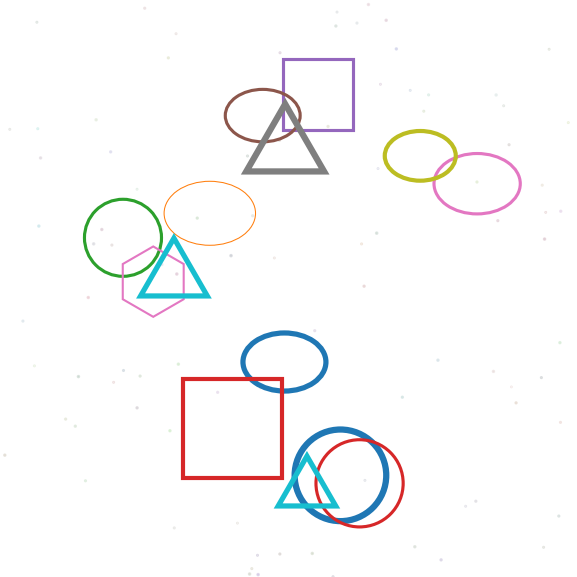[{"shape": "circle", "thickness": 3, "radius": 0.4, "center": [0.59, 0.176]}, {"shape": "oval", "thickness": 2.5, "radius": 0.36, "center": [0.493, 0.372]}, {"shape": "oval", "thickness": 0.5, "radius": 0.4, "center": [0.363, 0.63]}, {"shape": "circle", "thickness": 1.5, "radius": 0.33, "center": [0.213, 0.587]}, {"shape": "square", "thickness": 2, "radius": 0.43, "center": [0.402, 0.257]}, {"shape": "circle", "thickness": 1.5, "radius": 0.38, "center": [0.623, 0.162]}, {"shape": "square", "thickness": 1.5, "radius": 0.31, "center": [0.55, 0.836]}, {"shape": "oval", "thickness": 1.5, "radius": 0.32, "center": [0.455, 0.799]}, {"shape": "oval", "thickness": 1.5, "radius": 0.37, "center": [0.826, 0.681]}, {"shape": "hexagon", "thickness": 1, "radius": 0.3, "center": [0.265, 0.511]}, {"shape": "triangle", "thickness": 3, "radius": 0.39, "center": [0.494, 0.741]}, {"shape": "oval", "thickness": 2, "radius": 0.31, "center": [0.728, 0.729]}, {"shape": "triangle", "thickness": 2.5, "radius": 0.33, "center": [0.301, 0.52]}, {"shape": "triangle", "thickness": 2.5, "radius": 0.29, "center": [0.532, 0.152]}]